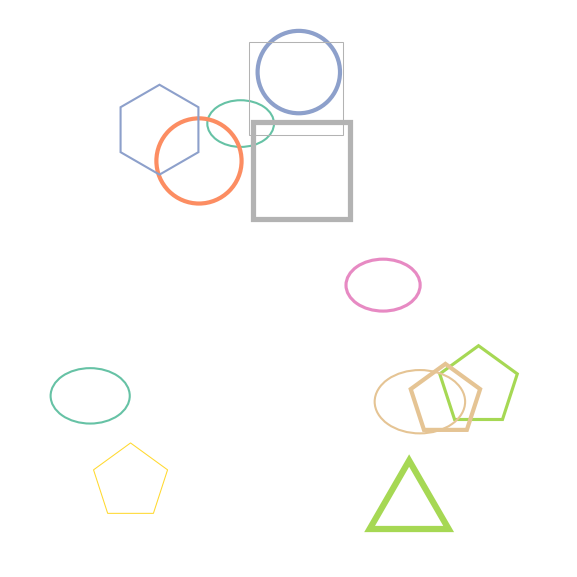[{"shape": "oval", "thickness": 1, "radius": 0.34, "center": [0.156, 0.314]}, {"shape": "oval", "thickness": 1, "radius": 0.29, "center": [0.417, 0.785]}, {"shape": "circle", "thickness": 2, "radius": 0.37, "center": [0.345, 0.72]}, {"shape": "circle", "thickness": 2, "radius": 0.36, "center": [0.517, 0.874]}, {"shape": "hexagon", "thickness": 1, "radius": 0.39, "center": [0.276, 0.775]}, {"shape": "oval", "thickness": 1.5, "radius": 0.32, "center": [0.663, 0.505]}, {"shape": "pentagon", "thickness": 1.5, "radius": 0.35, "center": [0.829, 0.33]}, {"shape": "triangle", "thickness": 3, "radius": 0.4, "center": [0.708, 0.123]}, {"shape": "pentagon", "thickness": 0.5, "radius": 0.34, "center": [0.226, 0.165]}, {"shape": "pentagon", "thickness": 2, "radius": 0.32, "center": [0.771, 0.306]}, {"shape": "oval", "thickness": 1, "radius": 0.39, "center": [0.727, 0.304]}, {"shape": "square", "thickness": 2.5, "radius": 0.42, "center": [0.522, 0.704]}, {"shape": "square", "thickness": 0.5, "radius": 0.4, "center": [0.513, 0.846]}]